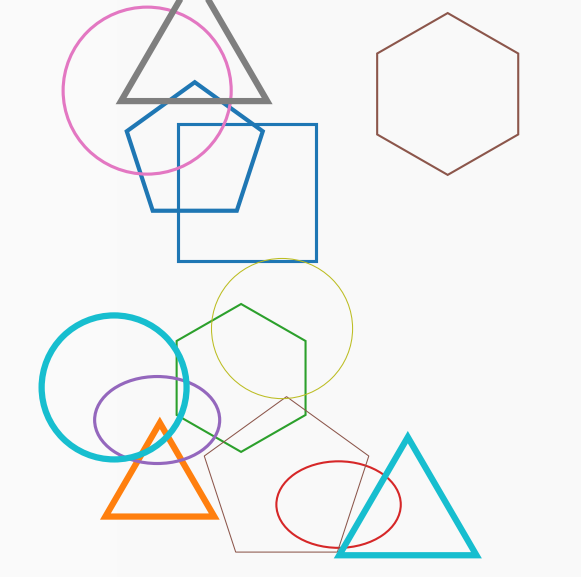[{"shape": "square", "thickness": 1.5, "radius": 0.6, "center": [0.425, 0.666]}, {"shape": "pentagon", "thickness": 2, "radius": 0.62, "center": [0.335, 0.734]}, {"shape": "triangle", "thickness": 3, "radius": 0.54, "center": [0.275, 0.159]}, {"shape": "hexagon", "thickness": 1, "radius": 0.64, "center": [0.415, 0.345]}, {"shape": "oval", "thickness": 1, "radius": 0.54, "center": [0.582, 0.125]}, {"shape": "oval", "thickness": 1.5, "radius": 0.54, "center": [0.27, 0.272]}, {"shape": "hexagon", "thickness": 1, "radius": 0.7, "center": [0.77, 0.836]}, {"shape": "pentagon", "thickness": 0.5, "radius": 0.74, "center": [0.493, 0.164]}, {"shape": "circle", "thickness": 1.5, "radius": 0.72, "center": [0.253, 0.842]}, {"shape": "triangle", "thickness": 3, "radius": 0.73, "center": [0.334, 0.897]}, {"shape": "circle", "thickness": 0.5, "radius": 0.61, "center": [0.485, 0.43]}, {"shape": "circle", "thickness": 3, "radius": 0.62, "center": [0.196, 0.328]}, {"shape": "triangle", "thickness": 3, "radius": 0.68, "center": [0.702, 0.106]}]